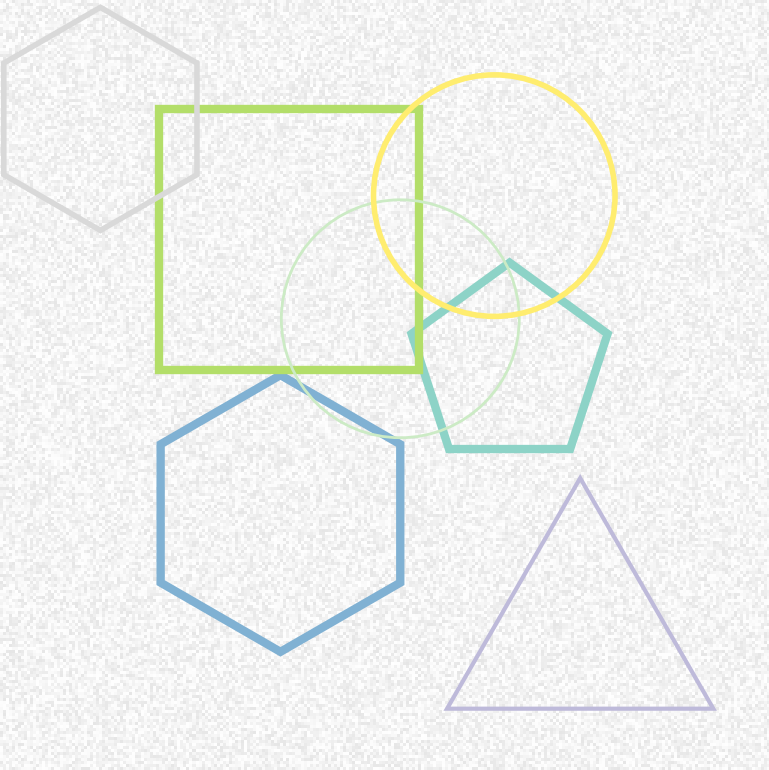[{"shape": "pentagon", "thickness": 3, "radius": 0.67, "center": [0.662, 0.525]}, {"shape": "triangle", "thickness": 1.5, "radius": 1.0, "center": [0.753, 0.179]}, {"shape": "hexagon", "thickness": 3, "radius": 0.9, "center": [0.364, 0.333]}, {"shape": "square", "thickness": 3, "radius": 0.85, "center": [0.375, 0.689]}, {"shape": "hexagon", "thickness": 2, "radius": 0.72, "center": [0.13, 0.846]}, {"shape": "circle", "thickness": 1, "radius": 0.77, "center": [0.52, 0.586]}, {"shape": "circle", "thickness": 2, "radius": 0.78, "center": [0.642, 0.746]}]